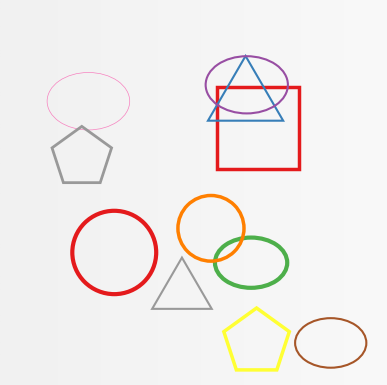[{"shape": "square", "thickness": 2.5, "radius": 0.53, "center": [0.665, 0.668]}, {"shape": "circle", "thickness": 3, "radius": 0.54, "center": [0.295, 0.344]}, {"shape": "triangle", "thickness": 1.5, "radius": 0.56, "center": [0.634, 0.743]}, {"shape": "oval", "thickness": 3, "radius": 0.47, "center": [0.648, 0.318]}, {"shape": "oval", "thickness": 1.5, "radius": 0.53, "center": [0.637, 0.78]}, {"shape": "circle", "thickness": 2.5, "radius": 0.43, "center": [0.544, 0.407]}, {"shape": "pentagon", "thickness": 2.5, "radius": 0.44, "center": [0.662, 0.111]}, {"shape": "oval", "thickness": 1.5, "radius": 0.46, "center": [0.853, 0.109]}, {"shape": "oval", "thickness": 0.5, "radius": 0.53, "center": [0.228, 0.737]}, {"shape": "triangle", "thickness": 1.5, "radius": 0.44, "center": [0.47, 0.242]}, {"shape": "pentagon", "thickness": 2, "radius": 0.4, "center": [0.211, 0.591]}]